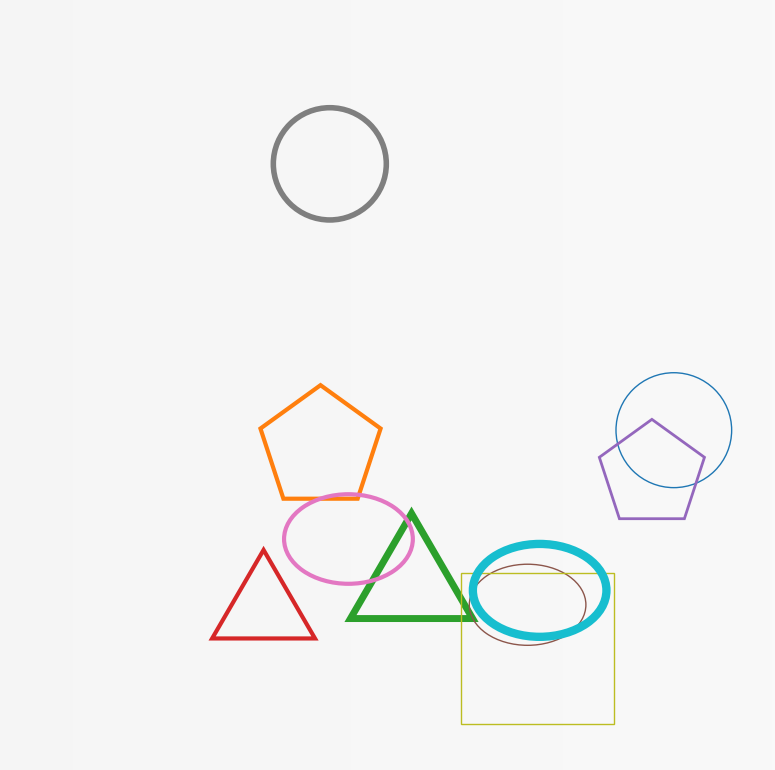[{"shape": "circle", "thickness": 0.5, "radius": 0.37, "center": [0.869, 0.441]}, {"shape": "pentagon", "thickness": 1.5, "radius": 0.41, "center": [0.414, 0.418]}, {"shape": "triangle", "thickness": 2.5, "radius": 0.45, "center": [0.531, 0.242]}, {"shape": "triangle", "thickness": 1.5, "radius": 0.38, "center": [0.34, 0.209]}, {"shape": "pentagon", "thickness": 1, "radius": 0.36, "center": [0.841, 0.384]}, {"shape": "oval", "thickness": 0.5, "radius": 0.38, "center": [0.681, 0.215]}, {"shape": "oval", "thickness": 1.5, "radius": 0.42, "center": [0.45, 0.3]}, {"shape": "circle", "thickness": 2, "radius": 0.36, "center": [0.426, 0.787]}, {"shape": "square", "thickness": 0.5, "radius": 0.49, "center": [0.693, 0.158]}, {"shape": "oval", "thickness": 3, "radius": 0.43, "center": [0.696, 0.233]}]